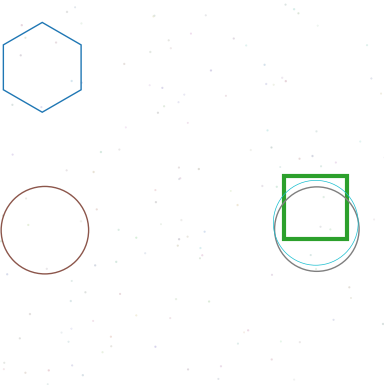[{"shape": "hexagon", "thickness": 1, "radius": 0.58, "center": [0.11, 0.825]}, {"shape": "square", "thickness": 3, "radius": 0.41, "center": [0.819, 0.461]}, {"shape": "circle", "thickness": 1, "radius": 0.57, "center": [0.117, 0.402]}, {"shape": "circle", "thickness": 1, "radius": 0.55, "center": [0.823, 0.405]}, {"shape": "circle", "thickness": 0.5, "radius": 0.55, "center": [0.82, 0.421]}]